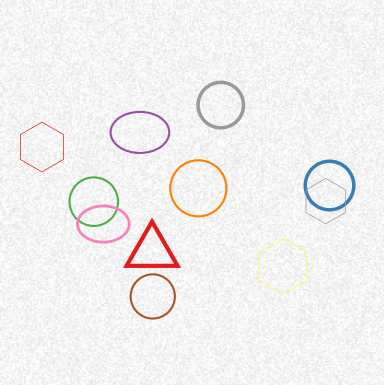[{"shape": "hexagon", "thickness": 0.5, "radius": 0.32, "center": [0.109, 0.618]}, {"shape": "triangle", "thickness": 3, "radius": 0.38, "center": [0.395, 0.348]}, {"shape": "circle", "thickness": 2.5, "radius": 0.32, "center": [0.856, 0.518]}, {"shape": "circle", "thickness": 1.5, "radius": 0.32, "center": [0.244, 0.476]}, {"shape": "oval", "thickness": 1.5, "radius": 0.38, "center": [0.363, 0.656]}, {"shape": "circle", "thickness": 1.5, "radius": 0.36, "center": [0.515, 0.511]}, {"shape": "hexagon", "thickness": 0.5, "radius": 0.36, "center": [0.735, 0.309]}, {"shape": "circle", "thickness": 1.5, "radius": 0.29, "center": [0.397, 0.23]}, {"shape": "oval", "thickness": 2, "radius": 0.34, "center": [0.268, 0.418]}, {"shape": "circle", "thickness": 2.5, "radius": 0.3, "center": [0.573, 0.727]}, {"shape": "hexagon", "thickness": 0.5, "radius": 0.3, "center": [0.846, 0.477]}]